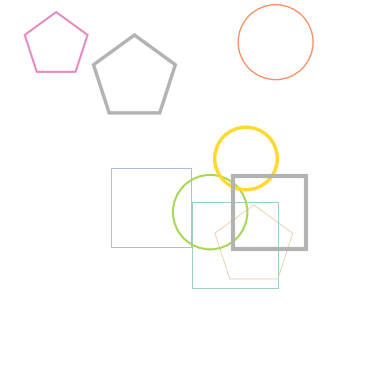[{"shape": "square", "thickness": 0.5, "radius": 0.56, "center": [0.609, 0.363]}, {"shape": "circle", "thickness": 1, "radius": 0.49, "center": [0.716, 0.891]}, {"shape": "square", "thickness": 0.5, "radius": 0.51, "center": [0.392, 0.46]}, {"shape": "pentagon", "thickness": 1.5, "radius": 0.43, "center": [0.146, 0.883]}, {"shape": "circle", "thickness": 1.5, "radius": 0.48, "center": [0.546, 0.449]}, {"shape": "circle", "thickness": 2.5, "radius": 0.41, "center": [0.639, 0.588]}, {"shape": "pentagon", "thickness": 0.5, "radius": 0.53, "center": [0.659, 0.361]}, {"shape": "square", "thickness": 3, "radius": 0.47, "center": [0.7, 0.449]}, {"shape": "pentagon", "thickness": 2.5, "radius": 0.56, "center": [0.349, 0.797]}]